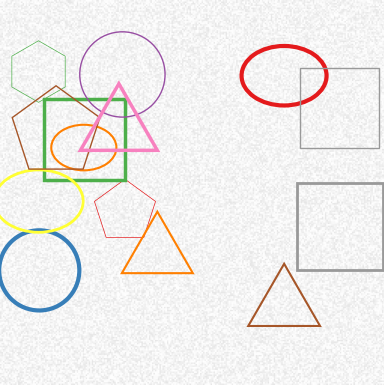[{"shape": "pentagon", "thickness": 0.5, "radius": 0.42, "center": [0.325, 0.451]}, {"shape": "oval", "thickness": 3, "radius": 0.55, "center": [0.738, 0.803]}, {"shape": "circle", "thickness": 3, "radius": 0.52, "center": [0.102, 0.298]}, {"shape": "square", "thickness": 2.5, "radius": 0.53, "center": [0.22, 0.638]}, {"shape": "hexagon", "thickness": 0.5, "radius": 0.4, "center": [0.1, 0.814]}, {"shape": "circle", "thickness": 1, "radius": 0.55, "center": [0.318, 0.807]}, {"shape": "oval", "thickness": 1.5, "radius": 0.42, "center": [0.218, 0.617]}, {"shape": "triangle", "thickness": 1.5, "radius": 0.53, "center": [0.409, 0.344]}, {"shape": "oval", "thickness": 2, "radius": 0.58, "center": [0.1, 0.478]}, {"shape": "pentagon", "thickness": 1, "radius": 0.6, "center": [0.146, 0.658]}, {"shape": "triangle", "thickness": 1.5, "radius": 0.54, "center": [0.738, 0.207]}, {"shape": "triangle", "thickness": 2.5, "radius": 0.58, "center": [0.309, 0.667]}, {"shape": "square", "thickness": 2, "radius": 0.56, "center": [0.884, 0.411]}, {"shape": "square", "thickness": 1, "radius": 0.51, "center": [0.882, 0.719]}]